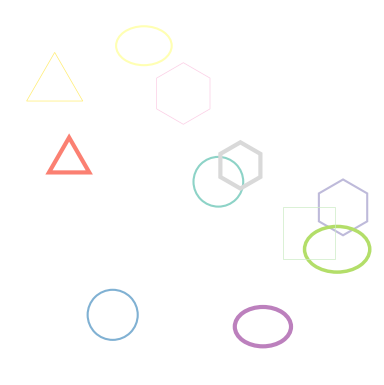[{"shape": "circle", "thickness": 1.5, "radius": 0.32, "center": [0.567, 0.528]}, {"shape": "oval", "thickness": 1.5, "radius": 0.36, "center": [0.374, 0.881]}, {"shape": "hexagon", "thickness": 1.5, "radius": 0.36, "center": [0.891, 0.461]}, {"shape": "triangle", "thickness": 3, "radius": 0.3, "center": [0.18, 0.582]}, {"shape": "circle", "thickness": 1.5, "radius": 0.33, "center": [0.293, 0.182]}, {"shape": "oval", "thickness": 2.5, "radius": 0.42, "center": [0.876, 0.353]}, {"shape": "hexagon", "thickness": 0.5, "radius": 0.4, "center": [0.476, 0.757]}, {"shape": "hexagon", "thickness": 3, "radius": 0.3, "center": [0.624, 0.57]}, {"shape": "oval", "thickness": 3, "radius": 0.37, "center": [0.683, 0.152]}, {"shape": "square", "thickness": 0.5, "radius": 0.34, "center": [0.803, 0.395]}, {"shape": "triangle", "thickness": 0.5, "radius": 0.42, "center": [0.142, 0.78]}]